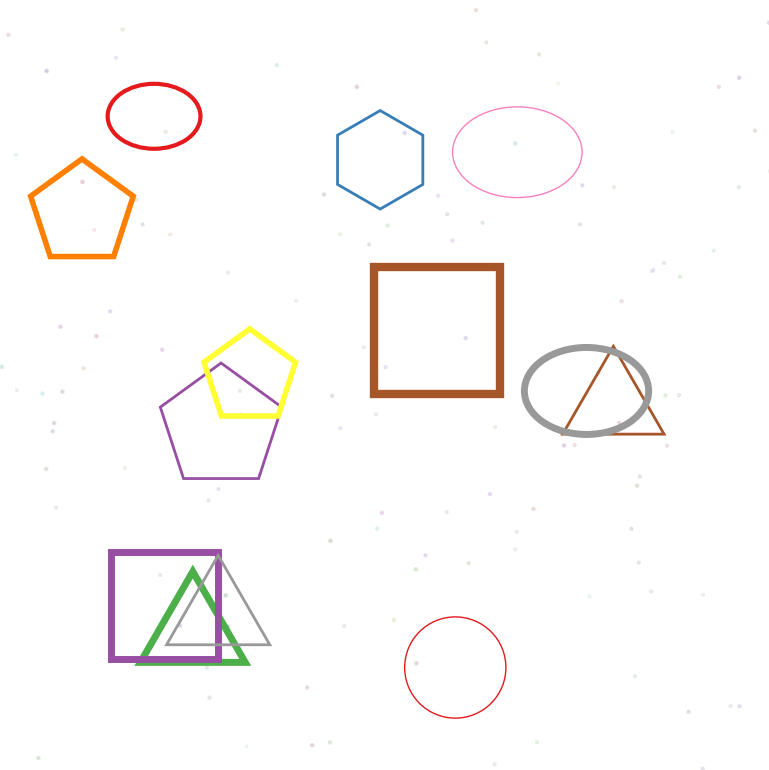[{"shape": "circle", "thickness": 0.5, "radius": 0.33, "center": [0.591, 0.133]}, {"shape": "oval", "thickness": 1.5, "radius": 0.3, "center": [0.2, 0.849]}, {"shape": "hexagon", "thickness": 1, "radius": 0.32, "center": [0.494, 0.792]}, {"shape": "triangle", "thickness": 2.5, "radius": 0.39, "center": [0.25, 0.179]}, {"shape": "square", "thickness": 2.5, "radius": 0.35, "center": [0.214, 0.214]}, {"shape": "pentagon", "thickness": 1, "radius": 0.41, "center": [0.287, 0.446]}, {"shape": "pentagon", "thickness": 2, "radius": 0.35, "center": [0.106, 0.724]}, {"shape": "pentagon", "thickness": 2, "radius": 0.31, "center": [0.324, 0.51]}, {"shape": "triangle", "thickness": 1, "radius": 0.38, "center": [0.797, 0.474]}, {"shape": "square", "thickness": 3, "radius": 0.41, "center": [0.567, 0.571]}, {"shape": "oval", "thickness": 0.5, "radius": 0.42, "center": [0.672, 0.802]}, {"shape": "oval", "thickness": 2.5, "radius": 0.4, "center": [0.762, 0.492]}, {"shape": "triangle", "thickness": 1, "radius": 0.39, "center": [0.283, 0.201]}]